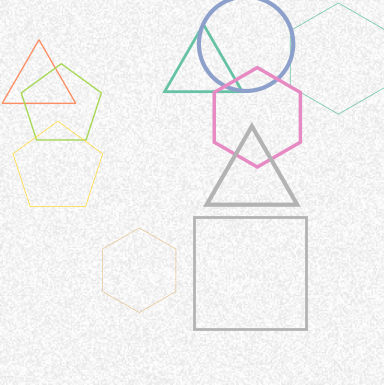[{"shape": "hexagon", "thickness": 0.5, "radius": 0.72, "center": [0.879, 0.848]}, {"shape": "triangle", "thickness": 2, "radius": 0.58, "center": [0.528, 0.82]}, {"shape": "triangle", "thickness": 1, "radius": 0.55, "center": [0.101, 0.787]}, {"shape": "circle", "thickness": 3, "radius": 0.61, "center": [0.639, 0.886]}, {"shape": "hexagon", "thickness": 2.5, "radius": 0.65, "center": [0.668, 0.695]}, {"shape": "pentagon", "thickness": 1, "radius": 0.55, "center": [0.159, 0.725]}, {"shape": "pentagon", "thickness": 0.5, "radius": 0.61, "center": [0.15, 0.563]}, {"shape": "hexagon", "thickness": 0.5, "radius": 0.55, "center": [0.362, 0.298]}, {"shape": "triangle", "thickness": 3, "radius": 0.68, "center": [0.654, 0.536]}, {"shape": "square", "thickness": 2, "radius": 0.73, "center": [0.649, 0.29]}]